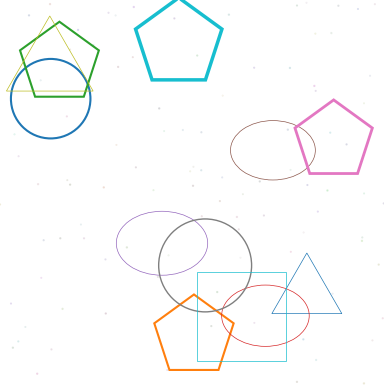[{"shape": "circle", "thickness": 1.5, "radius": 0.52, "center": [0.132, 0.744]}, {"shape": "triangle", "thickness": 0.5, "radius": 0.53, "center": [0.797, 0.238]}, {"shape": "pentagon", "thickness": 1.5, "radius": 0.54, "center": [0.504, 0.127]}, {"shape": "pentagon", "thickness": 1.5, "radius": 0.54, "center": [0.154, 0.836]}, {"shape": "oval", "thickness": 0.5, "radius": 0.57, "center": [0.689, 0.18]}, {"shape": "oval", "thickness": 0.5, "radius": 0.59, "center": [0.421, 0.368]}, {"shape": "oval", "thickness": 0.5, "radius": 0.55, "center": [0.709, 0.61]}, {"shape": "pentagon", "thickness": 2, "radius": 0.53, "center": [0.867, 0.635]}, {"shape": "circle", "thickness": 1, "radius": 0.6, "center": [0.533, 0.311]}, {"shape": "triangle", "thickness": 0.5, "radius": 0.65, "center": [0.129, 0.829]}, {"shape": "square", "thickness": 0.5, "radius": 0.57, "center": [0.627, 0.177]}, {"shape": "pentagon", "thickness": 2.5, "radius": 0.59, "center": [0.464, 0.888]}]